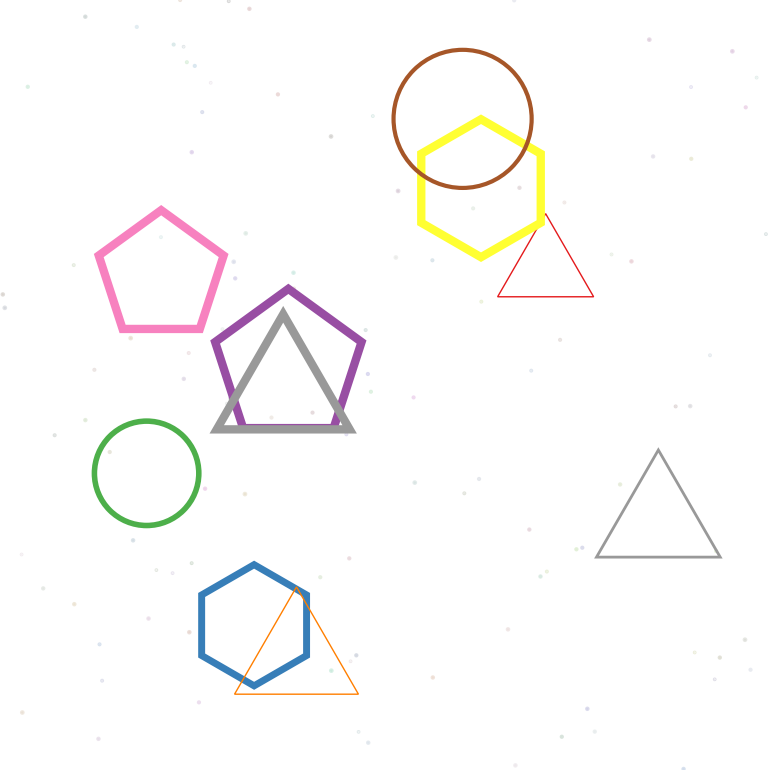[{"shape": "triangle", "thickness": 0.5, "radius": 0.36, "center": [0.709, 0.651]}, {"shape": "hexagon", "thickness": 2.5, "radius": 0.39, "center": [0.33, 0.188]}, {"shape": "circle", "thickness": 2, "radius": 0.34, "center": [0.19, 0.385]}, {"shape": "pentagon", "thickness": 3, "radius": 0.5, "center": [0.374, 0.525]}, {"shape": "triangle", "thickness": 0.5, "radius": 0.46, "center": [0.385, 0.145]}, {"shape": "hexagon", "thickness": 3, "radius": 0.45, "center": [0.625, 0.756]}, {"shape": "circle", "thickness": 1.5, "radius": 0.45, "center": [0.601, 0.846]}, {"shape": "pentagon", "thickness": 3, "radius": 0.43, "center": [0.209, 0.642]}, {"shape": "triangle", "thickness": 3, "radius": 0.5, "center": [0.368, 0.492]}, {"shape": "triangle", "thickness": 1, "radius": 0.46, "center": [0.855, 0.323]}]